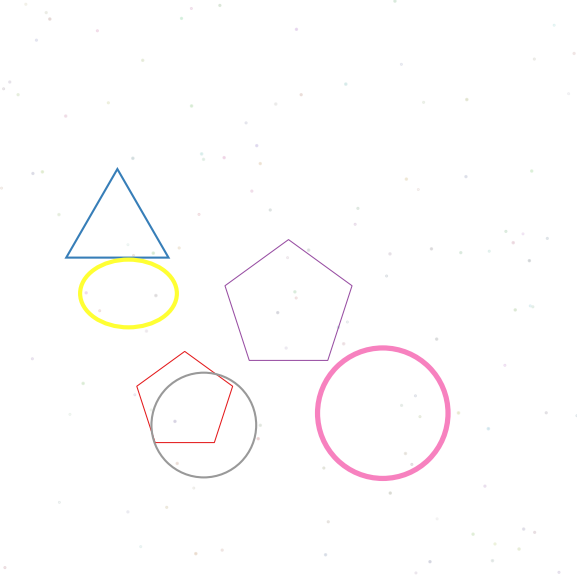[{"shape": "pentagon", "thickness": 0.5, "radius": 0.44, "center": [0.32, 0.303]}, {"shape": "triangle", "thickness": 1, "radius": 0.51, "center": [0.203, 0.604]}, {"shape": "pentagon", "thickness": 0.5, "radius": 0.58, "center": [0.5, 0.469]}, {"shape": "oval", "thickness": 2, "radius": 0.42, "center": [0.223, 0.491]}, {"shape": "circle", "thickness": 2.5, "radius": 0.56, "center": [0.663, 0.284]}, {"shape": "circle", "thickness": 1, "radius": 0.45, "center": [0.353, 0.263]}]